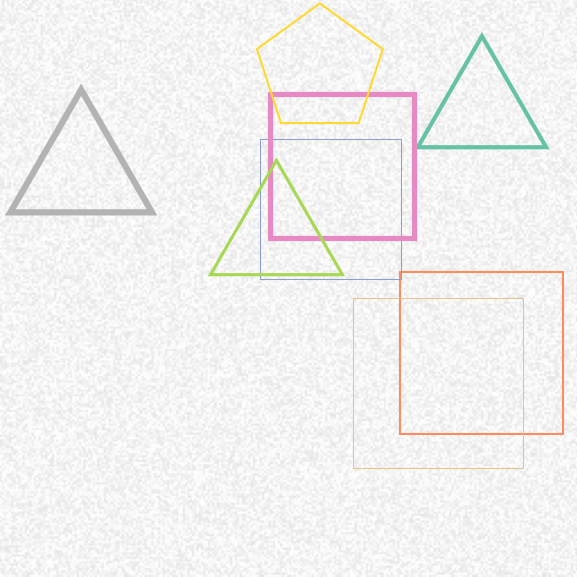[{"shape": "triangle", "thickness": 2, "radius": 0.64, "center": [0.835, 0.808]}, {"shape": "square", "thickness": 1, "radius": 0.7, "center": [0.834, 0.387]}, {"shape": "square", "thickness": 0.5, "radius": 0.61, "center": [0.572, 0.638]}, {"shape": "square", "thickness": 2.5, "radius": 0.62, "center": [0.593, 0.712]}, {"shape": "triangle", "thickness": 1.5, "radius": 0.66, "center": [0.479, 0.589]}, {"shape": "pentagon", "thickness": 1, "radius": 0.57, "center": [0.554, 0.879]}, {"shape": "square", "thickness": 0.5, "radius": 0.74, "center": [0.759, 0.335]}, {"shape": "triangle", "thickness": 3, "radius": 0.71, "center": [0.141, 0.702]}]